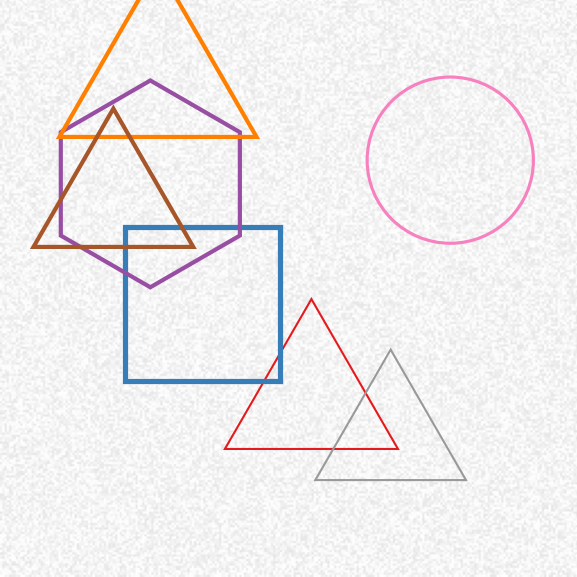[{"shape": "triangle", "thickness": 1, "radius": 0.87, "center": [0.539, 0.308]}, {"shape": "square", "thickness": 2.5, "radius": 0.67, "center": [0.351, 0.473]}, {"shape": "hexagon", "thickness": 2, "radius": 0.9, "center": [0.26, 0.681]}, {"shape": "triangle", "thickness": 2, "radius": 0.99, "center": [0.274, 0.861]}, {"shape": "triangle", "thickness": 2, "radius": 0.8, "center": [0.196, 0.651]}, {"shape": "circle", "thickness": 1.5, "radius": 0.72, "center": [0.78, 0.722]}, {"shape": "triangle", "thickness": 1, "radius": 0.75, "center": [0.676, 0.243]}]